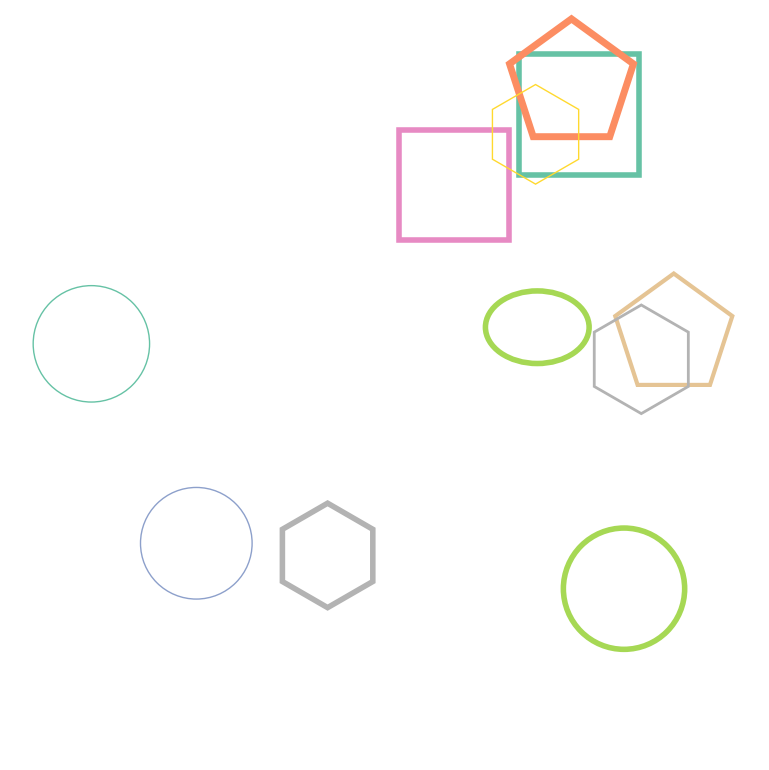[{"shape": "circle", "thickness": 0.5, "radius": 0.38, "center": [0.119, 0.553]}, {"shape": "square", "thickness": 2, "radius": 0.39, "center": [0.752, 0.851]}, {"shape": "pentagon", "thickness": 2.5, "radius": 0.42, "center": [0.742, 0.891]}, {"shape": "circle", "thickness": 0.5, "radius": 0.36, "center": [0.255, 0.294]}, {"shape": "square", "thickness": 2, "radius": 0.36, "center": [0.589, 0.76]}, {"shape": "circle", "thickness": 2, "radius": 0.39, "center": [0.81, 0.235]}, {"shape": "oval", "thickness": 2, "radius": 0.34, "center": [0.698, 0.575]}, {"shape": "hexagon", "thickness": 0.5, "radius": 0.32, "center": [0.696, 0.826]}, {"shape": "pentagon", "thickness": 1.5, "radius": 0.4, "center": [0.875, 0.565]}, {"shape": "hexagon", "thickness": 2, "radius": 0.34, "center": [0.425, 0.279]}, {"shape": "hexagon", "thickness": 1, "radius": 0.35, "center": [0.833, 0.533]}]